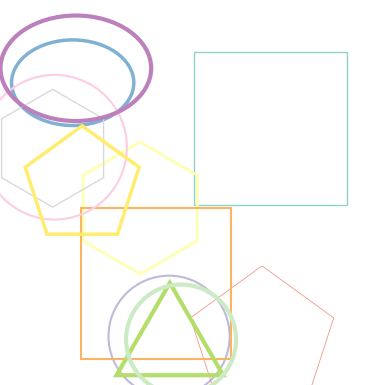[{"shape": "square", "thickness": 1, "radius": 0.99, "center": [0.702, 0.665]}, {"shape": "hexagon", "thickness": 2, "radius": 0.86, "center": [0.364, 0.46]}, {"shape": "circle", "thickness": 1.5, "radius": 0.79, "center": [0.439, 0.127]}, {"shape": "pentagon", "thickness": 0.5, "radius": 0.98, "center": [0.681, 0.114]}, {"shape": "oval", "thickness": 2.5, "radius": 0.79, "center": [0.189, 0.785]}, {"shape": "square", "thickness": 1.5, "radius": 0.98, "center": [0.405, 0.264]}, {"shape": "triangle", "thickness": 3, "radius": 0.8, "center": [0.441, 0.105]}, {"shape": "circle", "thickness": 1.5, "radius": 0.94, "center": [0.142, 0.618]}, {"shape": "hexagon", "thickness": 1, "radius": 0.76, "center": [0.137, 0.615]}, {"shape": "oval", "thickness": 3, "radius": 0.98, "center": [0.197, 0.823]}, {"shape": "circle", "thickness": 3, "radius": 0.71, "center": [0.47, 0.118]}, {"shape": "pentagon", "thickness": 2.5, "radius": 0.78, "center": [0.213, 0.518]}]